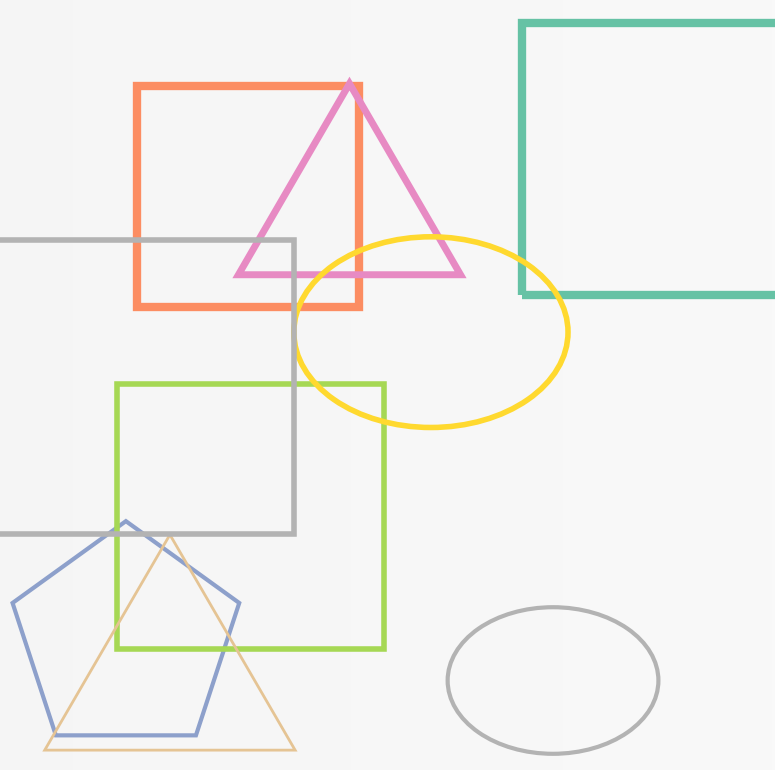[{"shape": "square", "thickness": 3, "radius": 0.88, "center": [0.85, 0.793]}, {"shape": "square", "thickness": 3, "radius": 0.72, "center": [0.32, 0.745]}, {"shape": "pentagon", "thickness": 1.5, "radius": 0.77, "center": [0.162, 0.169]}, {"shape": "triangle", "thickness": 2.5, "radius": 0.83, "center": [0.451, 0.726]}, {"shape": "square", "thickness": 2, "radius": 0.86, "center": [0.323, 0.329]}, {"shape": "oval", "thickness": 2, "radius": 0.88, "center": [0.556, 0.569]}, {"shape": "triangle", "thickness": 1, "radius": 0.93, "center": [0.219, 0.119]}, {"shape": "square", "thickness": 2, "radius": 0.95, "center": [0.189, 0.497]}, {"shape": "oval", "thickness": 1.5, "radius": 0.68, "center": [0.714, 0.116]}]